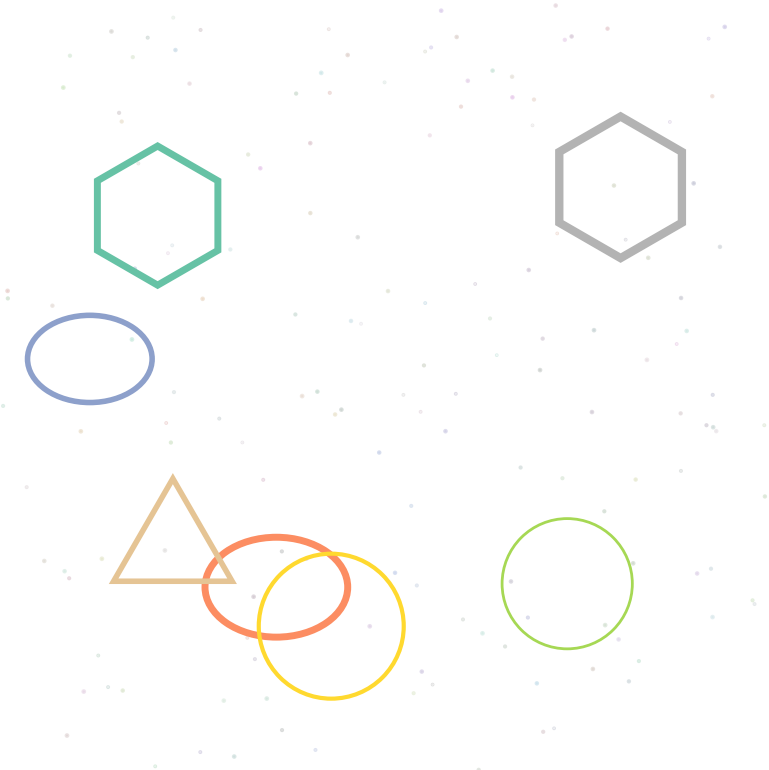[{"shape": "hexagon", "thickness": 2.5, "radius": 0.45, "center": [0.205, 0.72]}, {"shape": "oval", "thickness": 2.5, "radius": 0.46, "center": [0.359, 0.237]}, {"shape": "oval", "thickness": 2, "radius": 0.4, "center": [0.117, 0.534]}, {"shape": "circle", "thickness": 1, "radius": 0.42, "center": [0.737, 0.242]}, {"shape": "circle", "thickness": 1.5, "radius": 0.47, "center": [0.43, 0.187]}, {"shape": "triangle", "thickness": 2, "radius": 0.44, "center": [0.224, 0.29]}, {"shape": "hexagon", "thickness": 3, "radius": 0.46, "center": [0.806, 0.757]}]